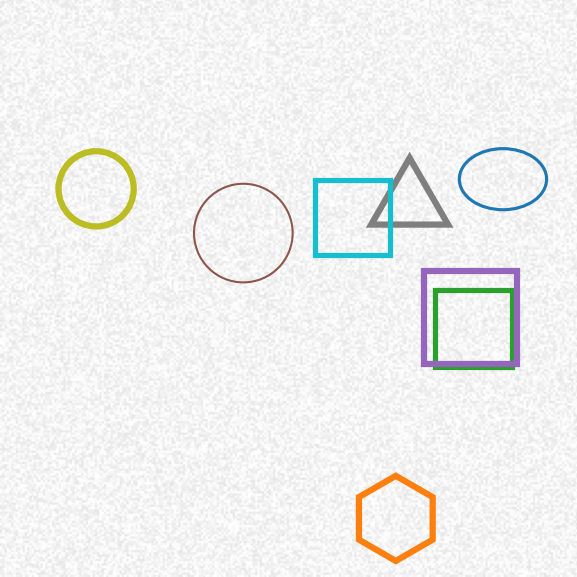[{"shape": "oval", "thickness": 1.5, "radius": 0.38, "center": [0.871, 0.689]}, {"shape": "hexagon", "thickness": 3, "radius": 0.37, "center": [0.685, 0.101]}, {"shape": "square", "thickness": 2.5, "radius": 0.33, "center": [0.82, 0.43]}, {"shape": "square", "thickness": 3, "radius": 0.4, "center": [0.814, 0.449]}, {"shape": "circle", "thickness": 1, "radius": 0.43, "center": [0.421, 0.596]}, {"shape": "triangle", "thickness": 3, "radius": 0.38, "center": [0.709, 0.649]}, {"shape": "circle", "thickness": 3, "radius": 0.33, "center": [0.166, 0.672]}, {"shape": "square", "thickness": 2.5, "radius": 0.33, "center": [0.61, 0.622]}]